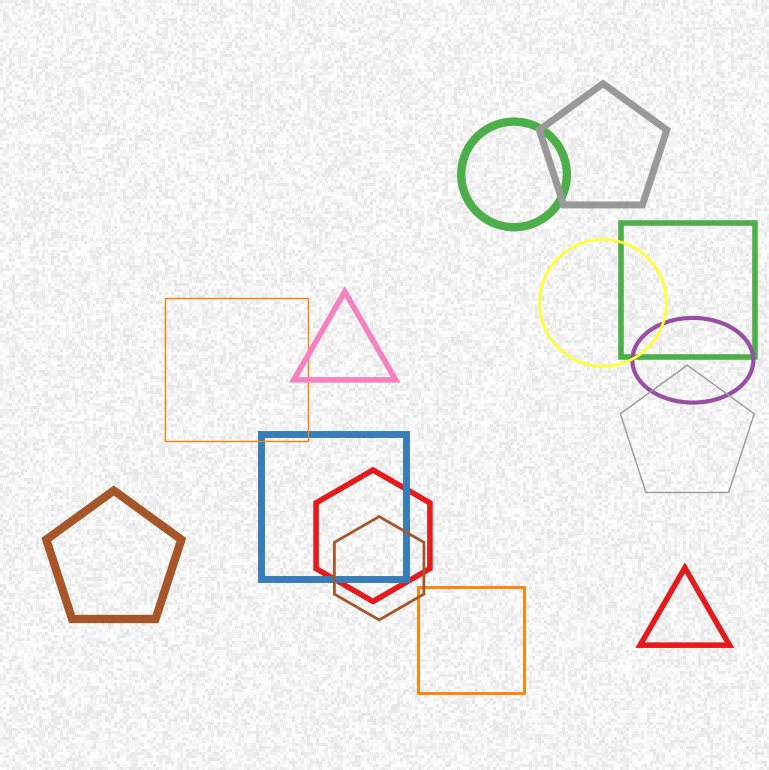[{"shape": "triangle", "thickness": 2, "radius": 0.33, "center": [0.889, 0.196]}, {"shape": "hexagon", "thickness": 2, "radius": 0.43, "center": [0.484, 0.304]}, {"shape": "square", "thickness": 2.5, "radius": 0.47, "center": [0.434, 0.342]}, {"shape": "square", "thickness": 2, "radius": 0.43, "center": [0.893, 0.624]}, {"shape": "circle", "thickness": 3, "radius": 0.34, "center": [0.668, 0.773]}, {"shape": "oval", "thickness": 1.5, "radius": 0.39, "center": [0.9, 0.532]}, {"shape": "square", "thickness": 1, "radius": 0.34, "center": [0.611, 0.169]}, {"shape": "square", "thickness": 0.5, "radius": 0.46, "center": [0.307, 0.521]}, {"shape": "circle", "thickness": 1, "radius": 0.41, "center": [0.783, 0.607]}, {"shape": "hexagon", "thickness": 1, "radius": 0.34, "center": [0.492, 0.262]}, {"shape": "pentagon", "thickness": 3, "radius": 0.46, "center": [0.148, 0.271]}, {"shape": "triangle", "thickness": 2, "radius": 0.38, "center": [0.448, 0.545]}, {"shape": "pentagon", "thickness": 2.5, "radius": 0.44, "center": [0.783, 0.804]}, {"shape": "pentagon", "thickness": 0.5, "radius": 0.46, "center": [0.893, 0.434]}]